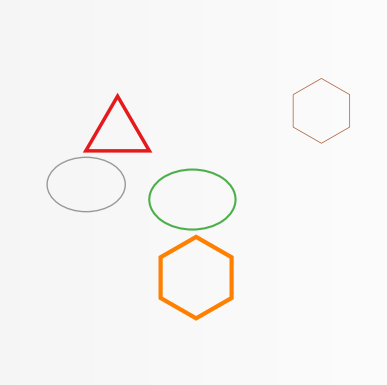[{"shape": "triangle", "thickness": 2.5, "radius": 0.47, "center": [0.303, 0.655]}, {"shape": "oval", "thickness": 1.5, "radius": 0.56, "center": [0.497, 0.482]}, {"shape": "hexagon", "thickness": 3, "radius": 0.53, "center": [0.506, 0.279]}, {"shape": "hexagon", "thickness": 0.5, "radius": 0.42, "center": [0.829, 0.712]}, {"shape": "oval", "thickness": 1, "radius": 0.5, "center": [0.222, 0.521]}]